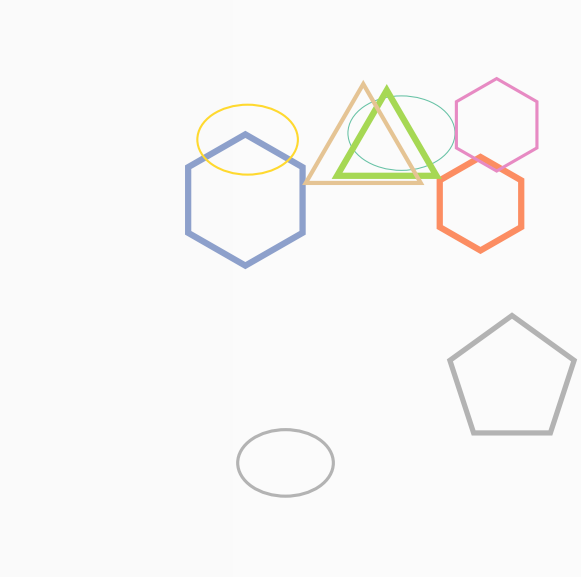[{"shape": "oval", "thickness": 0.5, "radius": 0.46, "center": [0.691, 0.769]}, {"shape": "hexagon", "thickness": 3, "radius": 0.4, "center": [0.827, 0.646]}, {"shape": "hexagon", "thickness": 3, "radius": 0.57, "center": [0.422, 0.653]}, {"shape": "hexagon", "thickness": 1.5, "radius": 0.4, "center": [0.854, 0.783]}, {"shape": "triangle", "thickness": 3, "radius": 0.49, "center": [0.665, 0.744]}, {"shape": "oval", "thickness": 1, "radius": 0.43, "center": [0.426, 0.757]}, {"shape": "triangle", "thickness": 2, "radius": 0.57, "center": [0.625, 0.739]}, {"shape": "pentagon", "thickness": 2.5, "radius": 0.56, "center": [0.881, 0.34]}, {"shape": "oval", "thickness": 1.5, "radius": 0.41, "center": [0.491, 0.198]}]